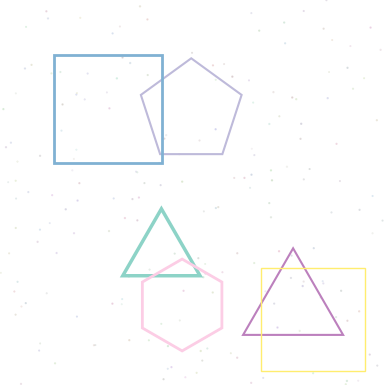[{"shape": "triangle", "thickness": 2.5, "radius": 0.58, "center": [0.419, 0.342]}, {"shape": "pentagon", "thickness": 1.5, "radius": 0.69, "center": [0.497, 0.711]}, {"shape": "square", "thickness": 2, "radius": 0.7, "center": [0.281, 0.717]}, {"shape": "hexagon", "thickness": 2, "radius": 0.6, "center": [0.473, 0.208]}, {"shape": "triangle", "thickness": 1.5, "radius": 0.75, "center": [0.761, 0.205]}, {"shape": "square", "thickness": 1, "radius": 0.67, "center": [0.813, 0.17]}]